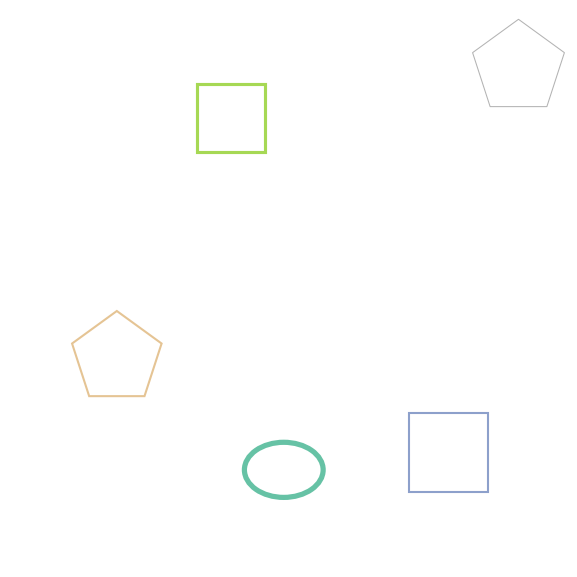[{"shape": "oval", "thickness": 2.5, "radius": 0.34, "center": [0.491, 0.186]}, {"shape": "square", "thickness": 1, "radius": 0.34, "center": [0.777, 0.216]}, {"shape": "square", "thickness": 1.5, "radius": 0.3, "center": [0.4, 0.795]}, {"shape": "pentagon", "thickness": 1, "radius": 0.41, "center": [0.202, 0.379]}, {"shape": "pentagon", "thickness": 0.5, "radius": 0.42, "center": [0.898, 0.882]}]